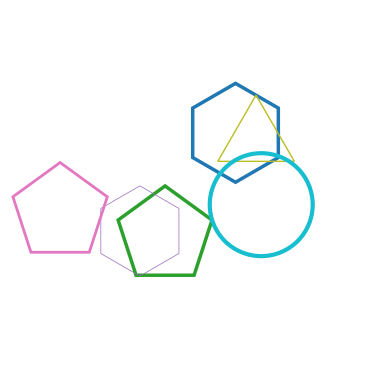[{"shape": "hexagon", "thickness": 2.5, "radius": 0.64, "center": [0.612, 0.655]}, {"shape": "pentagon", "thickness": 2.5, "radius": 0.64, "center": [0.429, 0.389]}, {"shape": "hexagon", "thickness": 0.5, "radius": 0.59, "center": [0.363, 0.4]}, {"shape": "pentagon", "thickness": 2, "radius": 0.64, "center": [0.156, 0.449]}, {"shape": "triangle", "thickness": 1, "radius": 0.57, "center": [0.665, 0.638]}, {"shape": "circle", "thickness": 3, "radius": 0.67, "center": [0.679, 0.468]}]